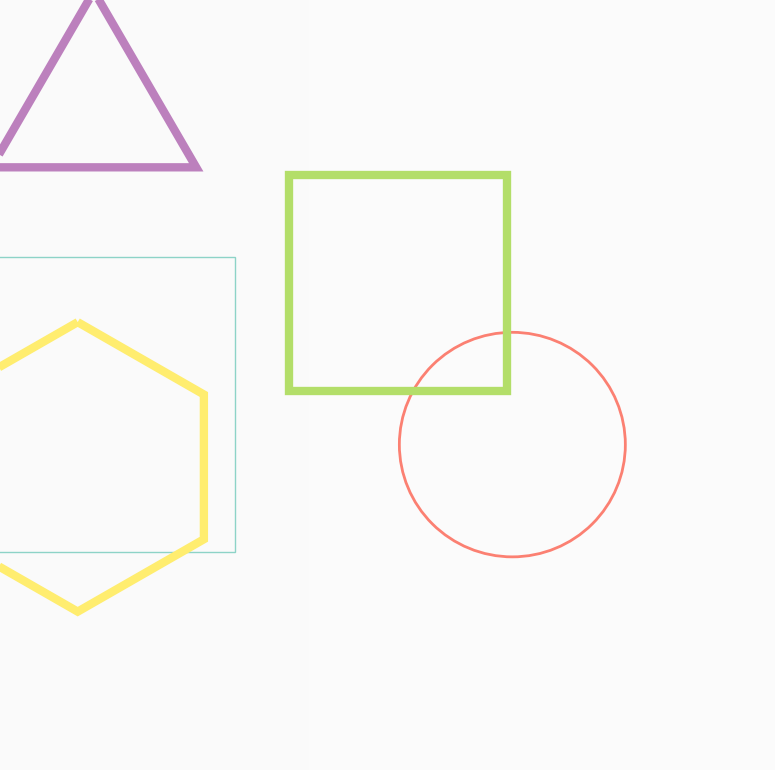[{"shape": "square", "thickness": 0.5, "radius": 0.96, "center": [0.112, 0.475]}, {"shape": "circle", "thickness": 1, "radius": 0.73, "center": [0.661, 0.423]}, {"shape": "square", "thickness": 3, "radius": 0.7, "center": [0.514, 0.632]}, {"shape": "triangle", "thickness": 3, "radius": 0.76, "center": [0.121, 0.859]}, {"shape": "hexagon", "thickness": 3, "radius": 0.94, "center": [0.1, 0.394]}]